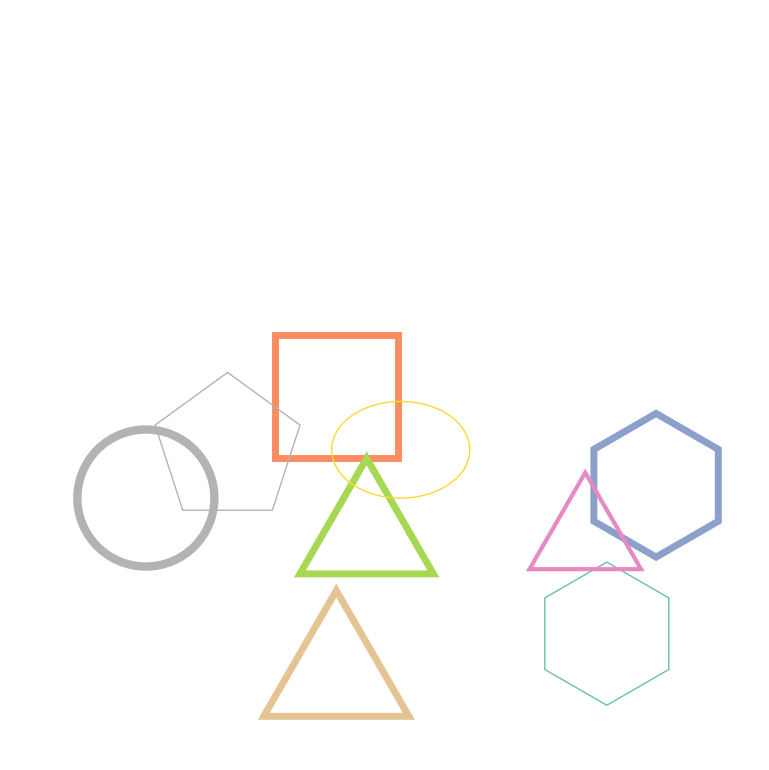[{"shape": "hexagon", "thickness": 0.5, "radius": 0.46, "center": [0.788, 0.177]}, {"shape": "square", "thickness": 2.5, "radius": 0.4, "center": [0.437, 0.486]}, {"shape": "hexagon", "thickness": 2.5, "radius": 0.47, "center": [0.852, 0.37]}, {"shape": "triangle", "thickness": 1.5, "radius": 0.42, "center": [0.76, 0.303]}, {"shape": "triangle", "thickness": 2.5, "radius": 0.5, "center": [0.476, 0.305]}, {"shape": "oval", "thickness": 0.5, "radius": 0.45, "center": [0.52, 0.416]}, {"shape": "triangle", "thickness": 2.5, "radius": 0.54, "center": [0.437, 0.124]}, {"shape": "circle", "thickness": 3, "radius": 0.44, "center": [0.189, 0.353]}, {"shape": "pentagon", "thickness": 0.5, "radius": 0.49, "center": [0.296, 0.417]}]